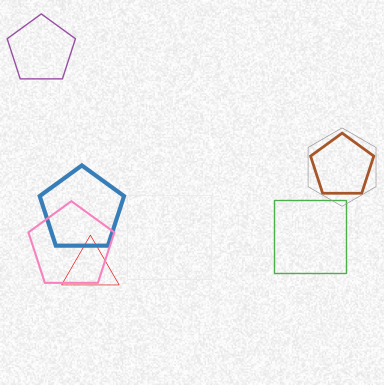[{"shape": "triangle", "thickness": 0.5, "radius": 0.43, "center": [0.235, 0.303]}, {"shape": "pentagon", "thickness": 3, "radius": 0.58, "center": [0.213, 0.455]}, {"shape": "square", "thickness": 1, "radius": 0.47, "center": [0.805, 0.386]}, {"shape": "pentagon", "thickness": 1, "radius": 0.47, "center": [0.107, 0.871]}, {"shape": "square", "thickness": 0.5, "radius": 0.54, "center": [0.439, 0.384]}, {"shape": "pentagon", "thickness": 2, "radius": 0.43, "center": [0.889, 0.568]}, {"shape": "pentagon", "thickness": 1.5, "radius": 0.59, "center": [0.185, 0.36]}, {"shape": "hexagon", "thickness": 0.5, "radius": 0.51, "center": [0.888, 0.566]}]